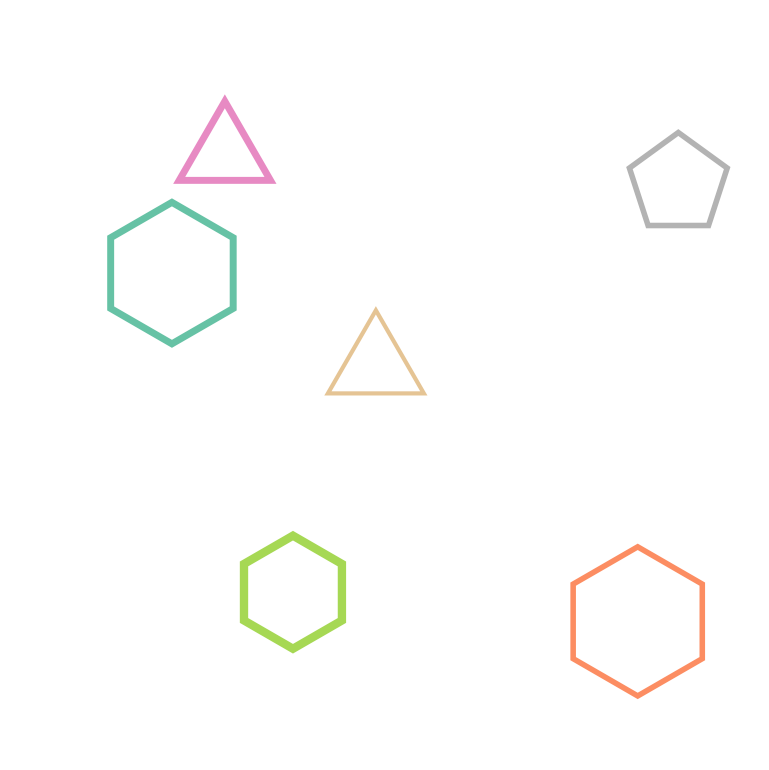[{"shape": "hexagon", "thickness": 2.5, "radius": 0.46, "center": [0.223, 0.645]}, {"shape": "hexagon", "thickness": 2, "radius": 0.48, "center": [0.828, 0.193]}, {"shape": "triangle", "thickness": 2.5, "radius": 0.34, "center": [0.292, 0.8]}, {"shape": "hexagon", "thickness": 3, "radius": 0.37, "center": [0.38, 0.231]}, {"shape": "triangle", "thickness": 1.5, "radius": 0.36, "center": [0.488, 0.525]}, {"shape": "pentagon", "thickness": 2, "radius": 0.33, "center": [0.881, 0.761]}]